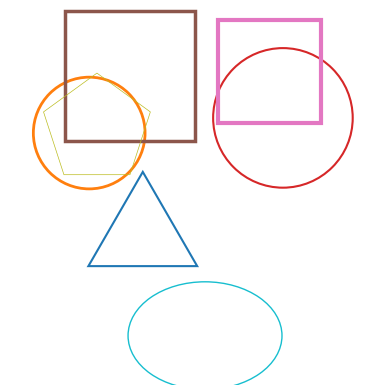[{"shape": "triangle", "thickness": 1.5, "radius": 0.82, "center": [0.371, 0.39]}, {"shape": "circle", "thickness": 2, "radius": 0.73, "center": [0.232, 0.654]}, {"shape": "circle", "thickness": 1.5, "radius": 0.91, "center": [0.735, 0.694]}, {"shape": "square", "thickness": 2.5, "radius": 0.84, "center": [0.338, 0.802]}, {"shape": "square", "thickness": 3, "radius": 0.67, "center": [0.7, 0.814]}, {"shape": "pentagon", "thickness": 0.5, "radius": 0.73, "center": [0.252, 0.664]}, {"shape": "oval", "thickness": 1, "radius": 1.0, "center": [0.533, 0.128]}]